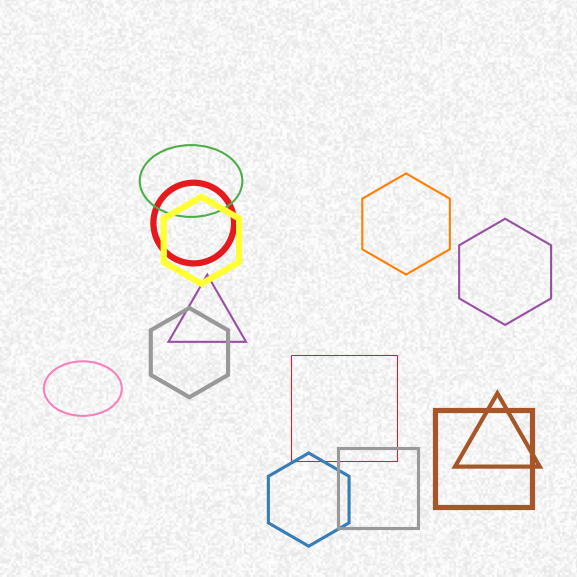[{"shape": "square", "thickness": 0.5, "radius": 0.46, "center": [0.596, 0.293]}, {"shape": "circle", "thickness": 3, "radius": 0.35, "center": [0.335, 0.613]}, {"shape": "hexagon", "thickness": 1.5, "radius": 0.4, "center": [0.535, 0.134]}, {"shape": "oval", "thickness": 1, "radius": 0.44, "center": [0.331, 0.686]}, {"shape": "triangle", "thickness": 1, "radius": 0.39, "center": [0.359, 0.446]}, {"shape": "hexagon", "thickness": 1, "radius": 0.46, "center": [0.875, 0.528]}, {"shape": "hexagon", "thickness": 1, "radius": 0.44, "center": [0.703, 0.611]}, {"shape": "hexagon", "thickness": 3, "radius": 0.38, "center": [0.349, 0.583]}, {"shape": "triangle", "thickness": 2, "radius": 0.42, "center": [0.861, 0.233]}, {"shape": "square", "thickness": 2.5, "radius": 0.42, "center": [0.837, 0.204]}, {"shape": "oval", "thickness": 1, "radius": 0.34, "center": [0.143, 0.326]}, {"shape": "hexagon", "thickness": 2, "radius": 0.39, "center": [0.328, 0.389]}, {"shape": "square", "thickness": 1.5, "radius": 0.35, "center": [0.654, 0.154]}]